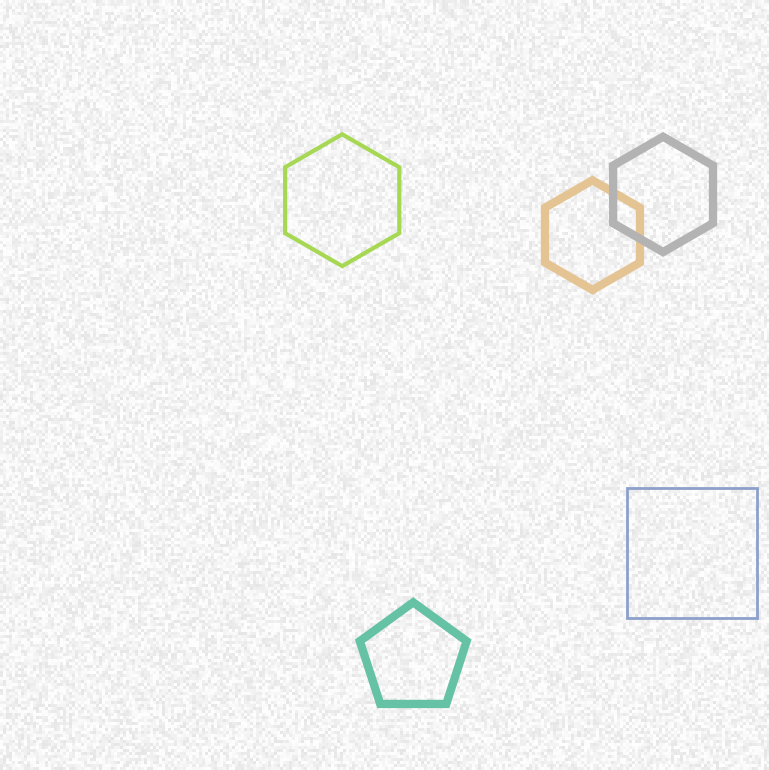[{"shape": "pentagon", "thickness": 3, "radius": 0.36, "center": [0.537, 0.145]}, {"shape": "square", "thickness": 1, "radius": 0.42, "center": [0.899, 0.282]}, {"shape": "hexagon", "thickness": 1.5, "radius": 0.43, "center": [0.444, 0.74]}, {"shape": "hexagon", "thickness": 3, "radius": 0.36, "center": [0.769, 0.695]}, {"shape": "hexagon", "thickness": 3, "radius": 0.37, "center": [0.861, 0.748]}]